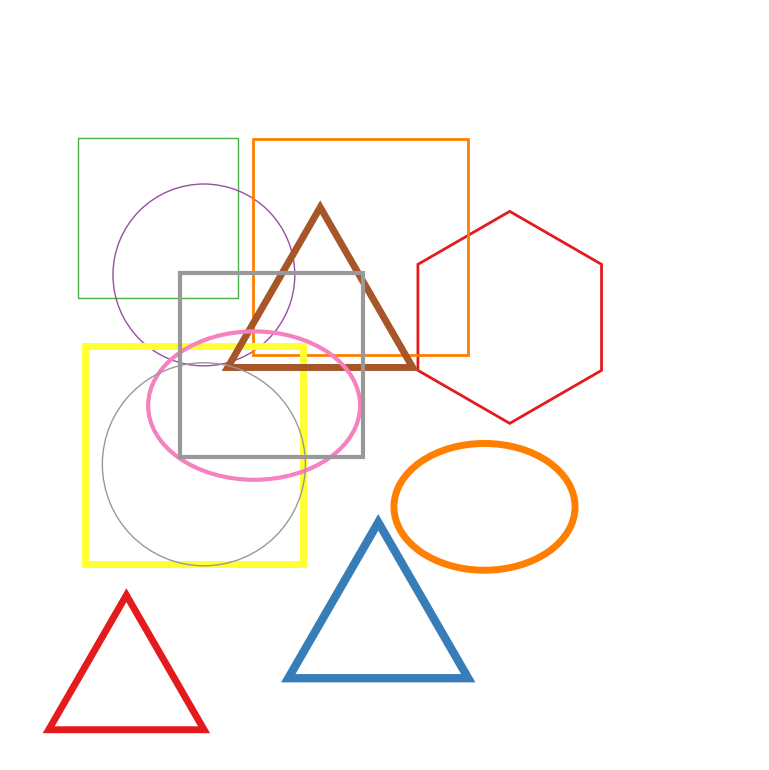[{"shape": "triangle", "thickness": 2.5, "radius": 0.58, "center": [0.164, 0.111]}, {"shape": "hexagon", "thickness": 1, "radius": 0.69, "center": [0.662, 0.588]}, {"shape": "triangle", "thickness": 3, "radius": 0.67, "center": [0.491, 0.187]}, {"shape": "square", "thickness": 0.5, "radius": 0.52, "center": [0.205, 0.717]}, {"shape": "circle", "thickness": 0.5, "radius": 0.59, "center": [0.265, 0.643]}, {"shape": "oval", "thickness": 2.5, "radius": 0.59, "center": [0.629, 0.342]}, {"shape": "square", "thickness": 1, "radius": 0.7, "center": [0.468, 0.679]}, {"shape": "square", "thickness": 2.5, "radius": 0.71, "center": [0.252, 0.409]}, {"shape": "triangle", "thickness": 2.5, "radius": 0.69, "center": [0.416, 0.592]}, {"shape": "oval", "thickness": 1.5, "radius": 0.69, "center": [0.33, 0.473]}, {"shape": "square", "thickness": 1.5, "radius": 0.6, "center": [0.352, 0.526]}, {"shape": "circle", "thickness": 0.5, "radius": 0.66, "center": [0.265, 0.397]}]